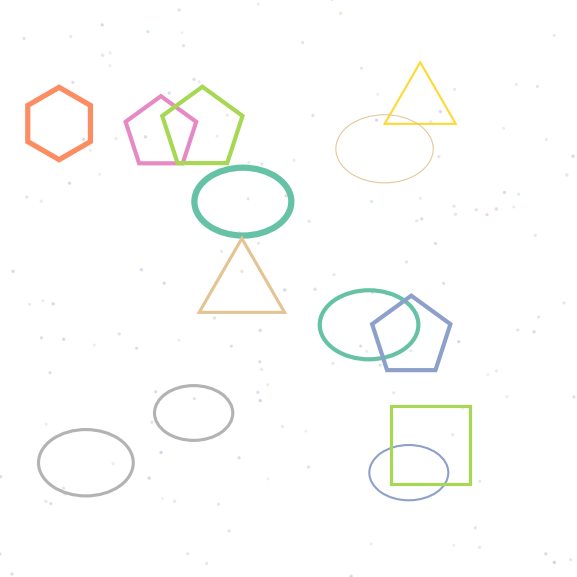[{"shape": "oval", "thickness": 3, "radius": 0.42, "center": [0.421, 0.65]}, {"shape": "oval", "thickness": 2, "radius": 0.43, "center": [0.639, 0.437]}, {"shape": "hexagon", "thickness": 2.5, "radius": 0.31, "center": [0.102, 0.785]}, {"shape": "oval", "thickness": 1, "radius": 0.34, "center": [0.708, 0.181]}, {"shape": "pentagon", "thickness": 2, "radius": 0.36, "center": [0.712, 0.416]}, {"shape": "pentagon", "thickness": 2, "radius": 0.32, "center": [0.279, 0.768]}, {"shape": "pentagon", "thickness": 2, "radius": 0.37, "center": [0.35, 0.776]}, {"shape": "square", "thickness": 1.5, "radius": 0.34, "center": [0.745, 0.228]}, {"shape": "triangle", "thickness": 1, "radius": 0.36, "center": [0.728, 0.82]}, {"shape": "triangle", "thickness": 1.5, "radius": 0.43, "center": [0.419, 0.501]}, {"shape": "oval", "thickness": 0.5, "radius": 0.42, "center": [0.666, 0.741]}, {"shape": "oval", "thickness": 1.5, "radius": 0.41, "center": [0.149, 0.198]}, {"shape": "oval", "thickness": 1.5, "radius": 0.34, "center": [0.335, 0.284]}]